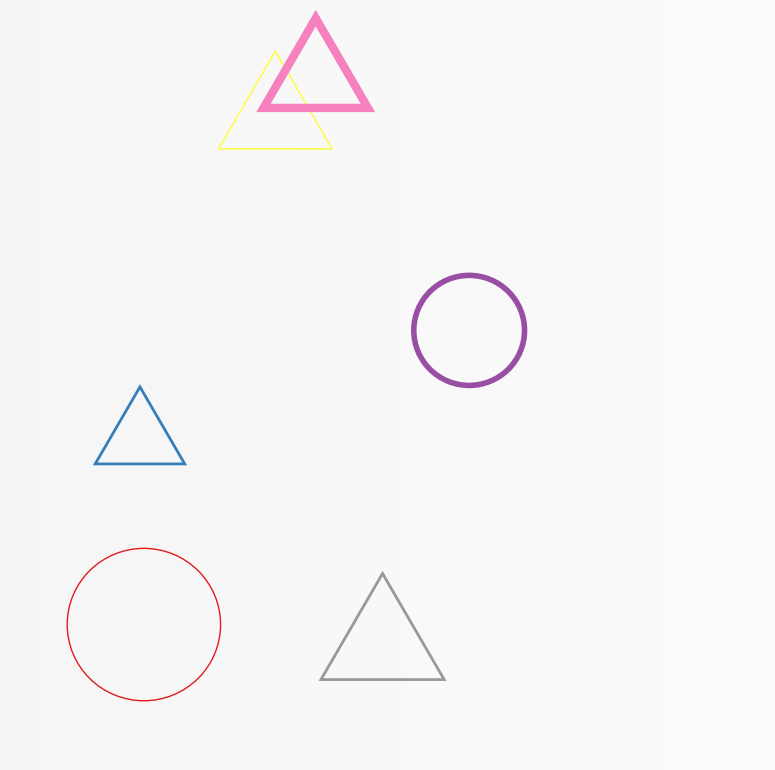[{"shape": "circle", "thickness": 0.5, "radius": 0.49, "center": [0.186, 0.189]}, {"shape": "triangle", "thickness": 1, "radius": 0.33, "center": [0.181, 0.431]}, {"shape": "circle", "thickness": 2, "radius": 0.36, "center": [0.605, 0.571]}, {"shape": "triangle", "thickness": 0.5, "radius": 0.42, "center": [0.355, 0.849]}, {"shape": "triangle", "thickness": 3, "radius": 0.39, "center": [0.407, 0.899]}, {"shape": "triangle", "thickness": 1, "radius": 0.46, "center": [0.494, 0.163]}]